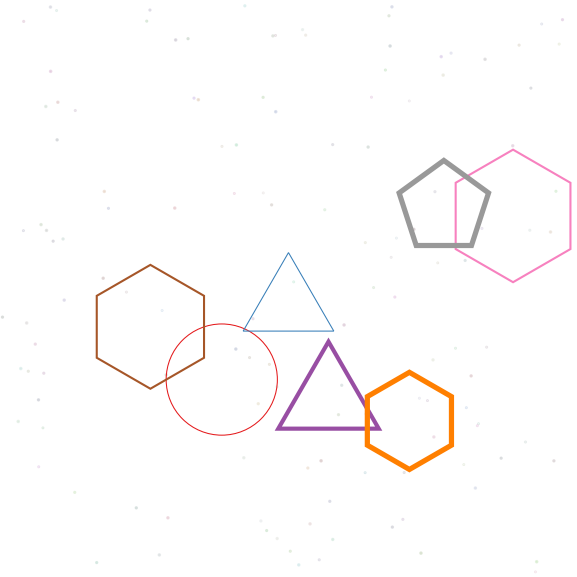[{"shape": "circle", "thickness": 0.5, "radius": 0.48, "center": [0.384, 0.342]}, {"shape": "triangle", "thickness": 0.5, "radius": 0.45, "center": [0.5, 0.471]}, {"shape": "triangle", "thickness": 2, "radius": 0.5, "center": [0.569, 0.307]}, {"shape": "hexagon", "thickness": 2.5, "radius": 0.42, "center": [0.709, 0.27]}, {"shape": "hexagon", "thickness": 1, "radius": 0.54, "center": [0.26, 0.433]}, {"shape": "hexagon", "thickness": 1, "radius": 0.57, "center": [0.888, 0.625]}, {"shape": "pentagon", "thickness": 2.5, "radius": 0.41, "center": [0.769, 0.64]}]